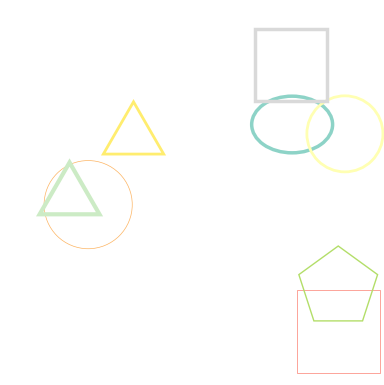[{"shape": "oval", "thickness": 2.5, "radius": 0.53, "center": [0.759, 0.677]}, {"shape": "circle", "thickness": 2, "radius": 0.49, "center": [0.896, 0.652]}, {"shape": "square", "thickness": 0.5, "radius": 0.54, "center": [0.88, 0.139]}, {"shape": "circle", "thickness": 0.5, "radius": 0.57, "center": [0.229, 0.468]}, {"shape": "pentagon", "thickness": 1, "radius": 0.54, "center": [0.878, 0.253]}, {"shape": "square", "thickness": 2.5, "radius": 0.47, "center": [0.756, 0.831]}, {"shape": "triangle", "thickness": 3, "radius": 0.45, "center": [0.181, 0.488]}, {"shape": "triangle", "thickness": 2, "radius": 0.45, "center": [0.347, 0.645]}]